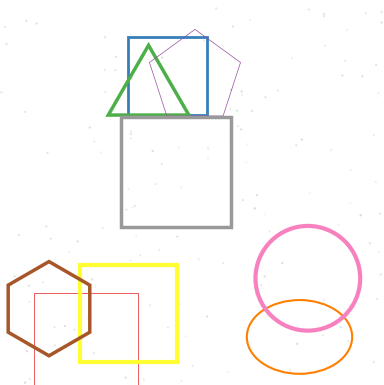[{"shape": "square", "thickness": 0.5, "radius": 0.68, "center": [0.224, 0.105]}, {"shape": "square", "thickness": 2, "radius": 0.51, "center": [0.435, 0.802]}, {"shape": "triangle", "thickness": 2.5, "radius": 0.6, "center": [0.386, 0.762]}, {"shape": "pentagon", "thickness": 0.5, "radius": 0.62, "center": [0.506, 0.799]}, {"shape": "oval", "thickness": 1.5, "radius": 0.68, "center": [0.778, 0.125]}, {"shape": "square", "thickness": 3, "radius": 0.63, "center": [0.333, 0.186]}, {"shape": "hexagon", "thickness": 2.5, "radius": 0.61, "center": [0.127, 0.198]}, {"shape": "circle", "thickness": 3, "radius": 0.68, "center": [0.8, 0.277]}, {"shape": "square", "thickness": 2.5, "radius": 0.72, "center": [0.457, 0.554]}]